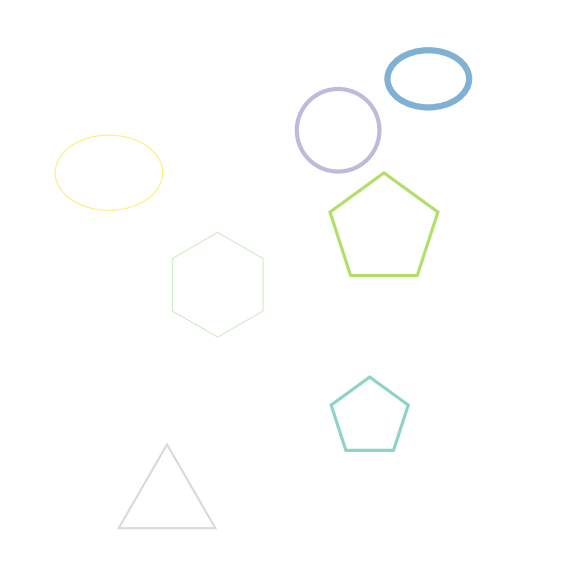[{"shape": "pentagon", "thickness": 1.5, "radius": 0.35, "center": [0.64, 0.276]}, {"shape": "circle", "thickness": 2, "radius": 0.36, "center": [0.586, 0.774]}, {"shape": "oval", "thickness": 3, "radius": 0.35, "center": [0.742, 0.863]}, {"shape": "pentagon", "thickness": 1.5, "radius": 0.49, "center": [0.665, 0.602]}, {"shape": "triangle", "thickness": 1, "radius": 0.48, "center": [0.289, 0.133]}, {"shape": "hexagon", "thickness": 0.5, "radius": 0.45, "center": [0.377, 0.506]}, {"shape": "oval", "thickness": 0.5, "radius": 0.47, "center": [0.189, 0.7]}]